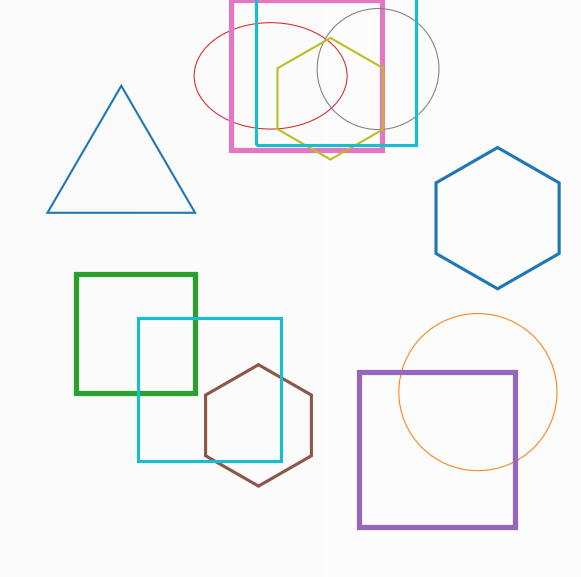[{"shape": "hexagon", "thickness": 1.5, "radius": 0.61, "center": [0.856, 0.621]}, {"shape": "triangle", "thickness": 1, "radius": 0.73, "center": [0.209, 0.704]}, {"shape": "circle", "thickness": 0.5, "radius": 0.68, "center": [0.822, 0.32]}, {"shape": "square", "thickness": 2.5, "radius": 0.51, "center": [0.234, 0.422]}, {"shape": "oval", "thickness": 0.5, "radius": 0.66, "center": [0.466, 0.868]}, {"shape": "square", "thickness": 2.5, "radius": 0.67, "center": [0.752, 0.22]}, {"shape": "hexagon", "thickness": 1.5, "radius": 0.53, "center": [0.445, 0.262]}, {"shape": "square", "thickness": 2.5, "radius": 0.65, "center": [0.527, 0.869]}, {"shape": "circle", "thickness": 0.5, "radius": 0.52, "center": [0.65, 0.88]}, {"shape": "hexagon", "thickness": 1, "radius": 0.53, "center": [0.569, 0.828]}, {"shape": "square", "thickness": 1.5, "radius": 0.69, "center": [0.578, 0.886]}, {"shape": "square", "thickness": 1.5, "radius": 0.62, "center": [0.361, 0.324]}]